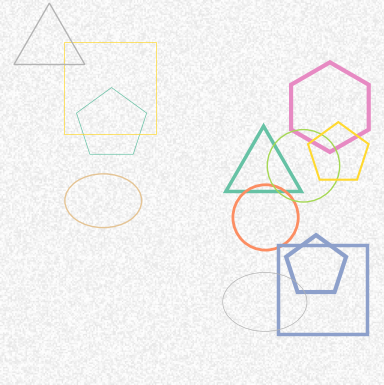[{"shape": "triangle", "thickness": 2.5, "radius": 0.57, "center": [0.685, 0.559]}, {"shape": "pentagon", "thickness": 0.5, "radius": 0.48, "center": [0.29, 0.677]}, {"shape": "circle", "thickness": 2, "radius": 0.42, "center": [0.69, 0.435]}, {"shape": "square", "thickness": 2.5, "radius": 0.58, "center": [0.838, 0.247]}, {"shape": "pentagon", "thickness": 3, "radius": 0.41, "center": [0.821, 0.308]}, {"shape": "hexagon", "thickness": 3, "radius": 0.58, "center": [0.857, 0.722]}, {"shape": "circle", "thickness": 1, "radius": 0.47, "center": [0.788, 0.569]}, {"shape": "square", "thickness": 0.5, "radius": 0.6, "center": [0.285, 0.772]}, {"shape": "pentagon", "thickness": 1.5, "radius": 0.41, "center": [0.879, 0.6]}, {"shape": "oval", "thickness": 1, "radius": 0.5, "center": [0.268, 0.479]}, {"shape": "triangle", "thickness": 1, "radius": 0.53, "center": [0.128, 0.886]}, {"shape": "oval", "thickness": 0.5, "radius": 0.55, "center": [0.688, 0.216]}]